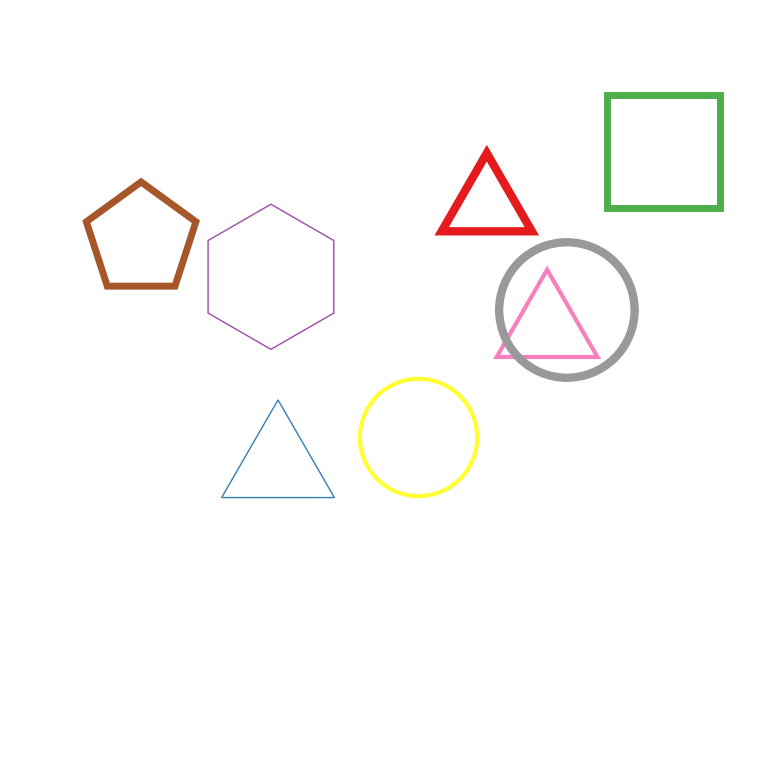[{"shape": "triangle", "thickness": 3, "radius": 0.34, "center": [0.632, 0.733]}, {"shape": "triangle", "thickness": 0.5, "radius": 0.42, "center": [0.361, 0.396]}, {"shape": "square", "thickness": 2.5, "radius": 0.37, "center": [0.862, 0.803]}, {"shape": "hexagon", "thickness": 0.5, "radius": 0.47, "center": [0.352, 0.641]}, {"shape": "circle", "thickness": 1.5, "radius": 0.38, "center": [0.544, 0.432]}, {"shape": "pentagon", "thickness": 2.5, "radius": 0.37, "center": [0.183, 0.689]}, {"shape": "triangle", "thickness": 1.5, "radius": 0.38, "center": [0.71, 0.574]}, {"shape": "circle", "thickness": 3, "radius": 0.44, "center": [0.736, 0.597]}]